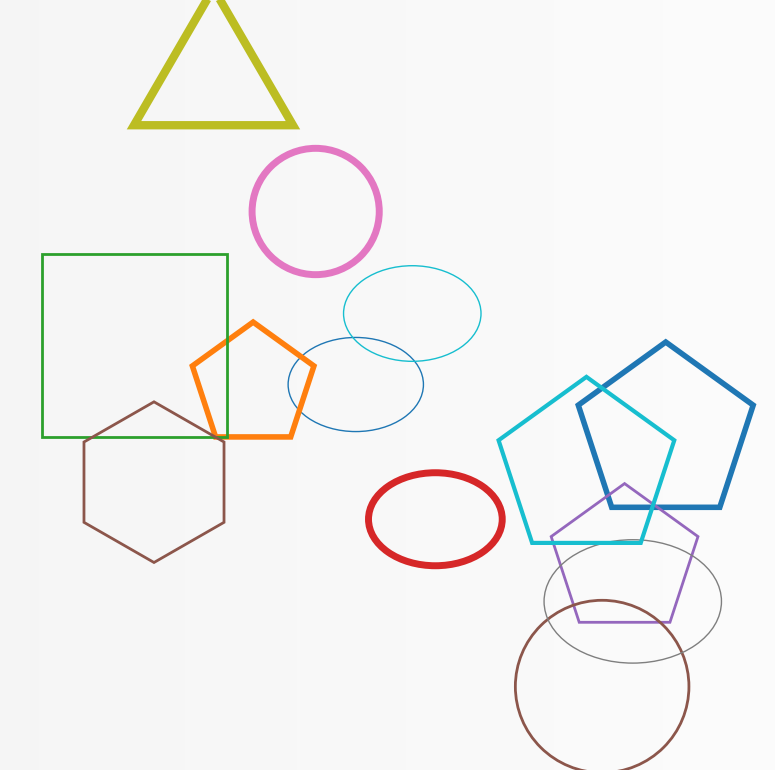[{"shape": "pentagon", "thickness": 2, "radius": 0.59, "center": [0.859, 0.437]}, {"shape": "oval", "thickness": 0.5, "radius": 0.44, "center": [0.459, 0.501]}, {"shape": "pentagon", "thickness": 2, "radius": 0.41, "center": [0.327, 0.499]}, {"shape": "square", "thickness": 1, "radius": 0.6, "center": [0.173, 0.551]}, {"shape": "oval", "thickness": 2.5, "radius": 0.43, "center": [0.562, 0.326]}, {"shape": "pentagon", "thickness": 1, "radius": 0.5, "center": [0.806, 0.272]}, {"shape": "hexagon", "thickness": 1, "radius": 0.52, "center": [0.199, 0.374]}, {"shape": "circle", "thickness": 1, "radius": 0.56, "center": [0.777, 0.108]}, {"shape": "circle", "thickness": 2.5, "radius": 0.41, "center": [0.407, 0.725]}, {"shape": "oval", "thickness": 0.5, "radius": 0.57, "center": [0.816, 0.219]}, {"shape": "triangle", "thickness": 3, "radius": 0.59, "center": [0.275, 0.897]}, {"shape": "oval", "thickness": 0.5, "radius": 0.44, "center": [0.532, 0.593]}, {"shape": "pentagon", "thickness": 1.5, "radius": 0.6, "center": [0.757, 0.391]}]